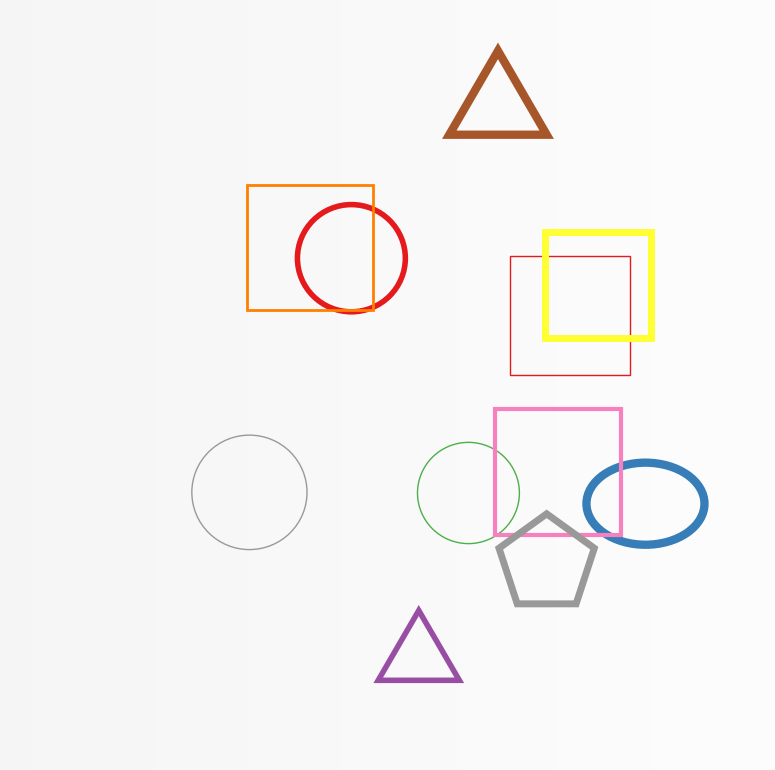[{"shape": "circle", "thickness": 2, "radius": 0.35, "center": [0.453, 0.665]}, {"shape": "square", "thickness": 0.5, "radius": 0.39, "center": [0.735, 0.59]}, {"shape": "oval", "thickness": 3, "radius": 0.38, "center": [0.833, 0.346]}, {"shape": "circle", "thickness": 0.5, "radius": 0.33, "center": [0.604, 0.36]}, {"shape": "triangle", "thickness": 2, "radius": 0.3, "center": [0.54, 0.147]}, {"shape": "square", "thickness": 1, "radius": 0.41, "center": [0.4, 0.678]}, {"shape": "square", "thickness": 2.5, "radius": 0.34, "center": [0.772, 0.63]}, {"shape": "triangle", "thickness": 3, "radius": 0.36, "center": [0.643, 0.861]}, {"shape": "square", "thickness": 1.5, "radius": 0.41, "center": [0.72, 0.387]}, {"shape": "circle", "thickness": 0.5, "radius": 0.37, "center": [0.322, 0.361]}, {"shape": "pentagon", "thickness": 2.5, "radius": 0.32, "center": [0.705, 0.268]}]